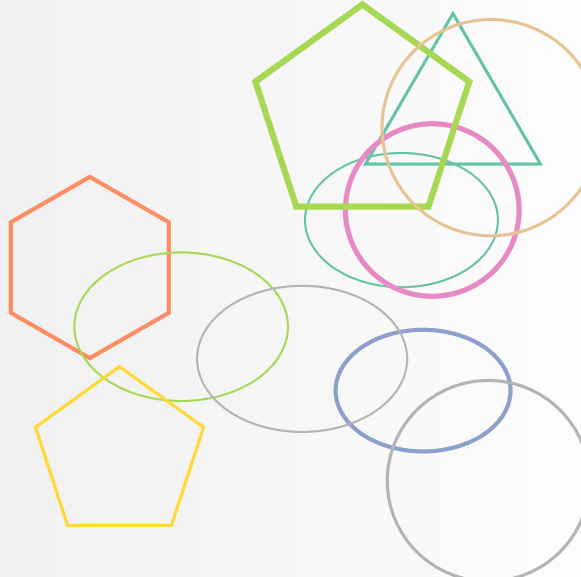[{"shape": "oval", "thickness": 1, "radius": 0.83, "center": [0.691, 0.618]}, {"shape": "triangle", "thickness": 1.5, "radius": 0.87, "center": [0.779, 0.802]}, {"shape": "hexagon", "thickness": 2, "radius": 0.78, "center": [0.154, 0.536]}, {"shape": "oval", "thickness": 2, "radius": 0.75, "center": [0.728, 0.323]}, {"shape": "circle", "thickness": 2.5, "radius": 0.75, "center": [0.744, 0.635]}, {"shape": "pentagon", "thickness": 3, "radius": 0.97, "center": [0.623, 0.798]}, {"shape": "oval", "thickness": 1, "radius": 0.92, "center": [0.312, 0.433]}, {"shape": "pentagon", "thickness": 1.5, "radius": 0.76, "center": [0.206, 0.212]}, {"shape": "circle", "thickness": 1.5, "radius": 0.94, "center": [0.845, 0.778]}, {"shape": "circle", "thickness": 1.5, "radius": 0.87, "center": [0.84, 0.166]}, {"shape": "oval", "thickness": 1, "radius": 0.9, "center": [0.52, 0.378]}]